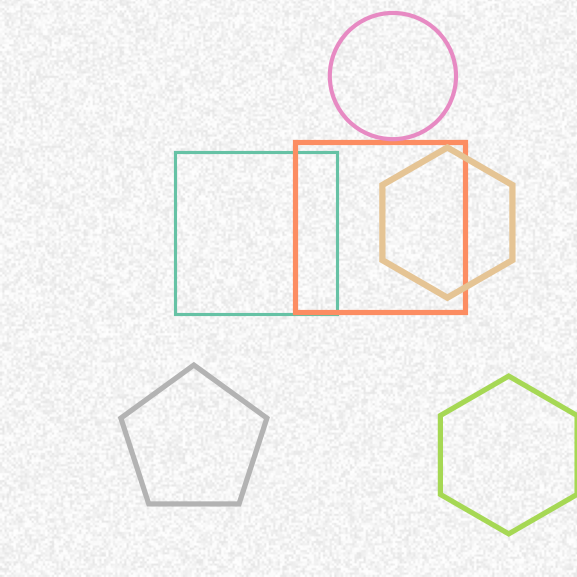[{"shape": "square", "thickness": 1.5, "radius": 0.7, "center": [0.444, 0.595]}, {"shape": "square", "thickness": 2.5, "radius": 0.73, "center": [0.658, 0.606]}, {"shape": "circle", "thickness": 2, "radius": 0.55, "center": [0.68, 0.867]}, {"shape": "hexagon", "thickness": 2.5, "radius": 0.68, "center": [0.881, 0.211]}, {"shape": "hexagon", "thickness": 3, "radius": 0.65, "center": [0.775, 0.614]}, {"shape": "pentagon", "thickness": 2.5, "radius": 0.66, "center": [0.336, 0.234]}]